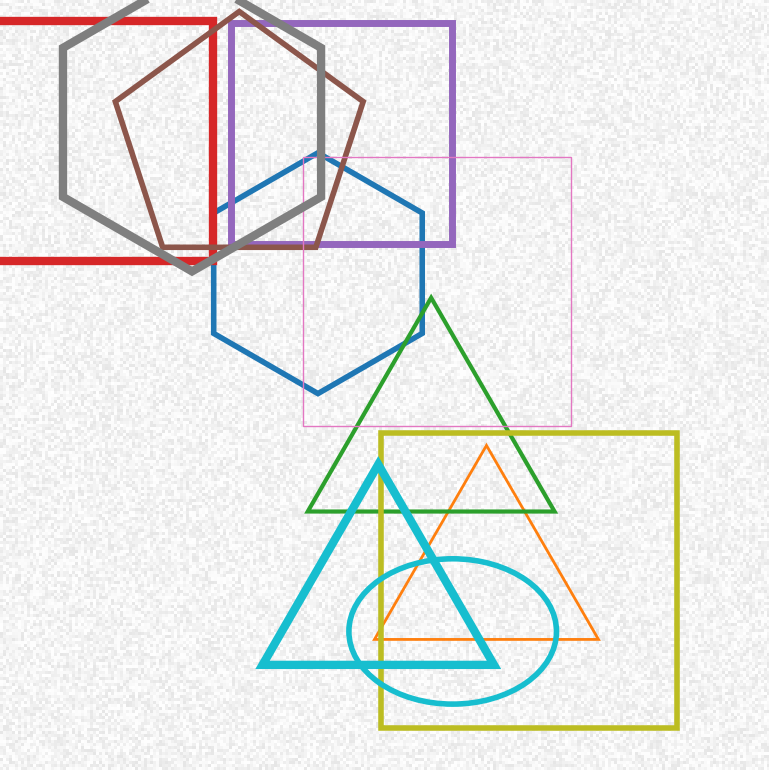[{"shape": "hexagon", "thickness": 2, "radius": 0.78, "center": [0.413, 0.645]}, {"shape": "triangle", "thickness": 1, "radius": 0.84, "center": [0.632, 0.254]}, {"shape": "triangle", "thickness": 1.5, "radius": 0.93, "center": [0.56, 0.428]}, {"shape": "square", "thickness": 3, "radius": 0.78, "center": [0.12, 0.817]}, {"shape": "square", "thickness": 2.5, "radius": 0.72, "center": [0.443, 0.826]}, {"shape": "pentagon", "thickness": 2, "radius": 0.85, "center": [0.311, 0.816]}, {"shape": "square", "thickness": 0.5, "radius": 0.87, "center": [0.568, 0.621]}, {"shape": "hexagon", "thickness": 3, "radius": 0.97, "center": [0.249, 0.841]}, {"shape": "square", "thickness": 2, "radius": 0.96, "center": [0.687, 0.246]}, {"shape": "triangle", "thickness": 3, "radius": 0.87, "center": [0.491, 0.223]}, {"shape": "oval", "thickness": 2, "radius": 0.67, "center": [0.588, 0.18]}]